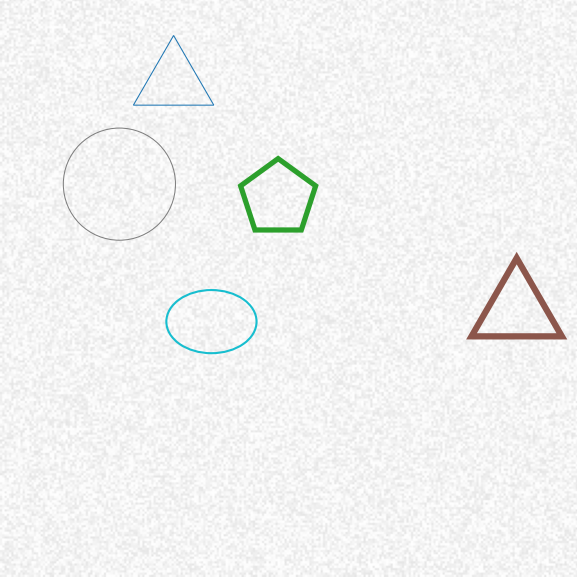[{"shape": "triangle", "thickness": 0.5, "radius": 0.4, "center": [0.301, 0.857]}, {"shape": "pentagon", "thickness": 2.5, "radius": 0.34, "center": [0.482, 0.656]}, {"shape": "triangle", "thickness": 3, "radius": 0.45, "center": [0.895, 0.462]}, {"shape": "circle", "thickness": 0.5, "radius": 0.49, "center": [0.207, 0.68]}, {"shape": "oval", "thickness": 1, "radius": 0.39, "center": [0.366, 0.442]}]